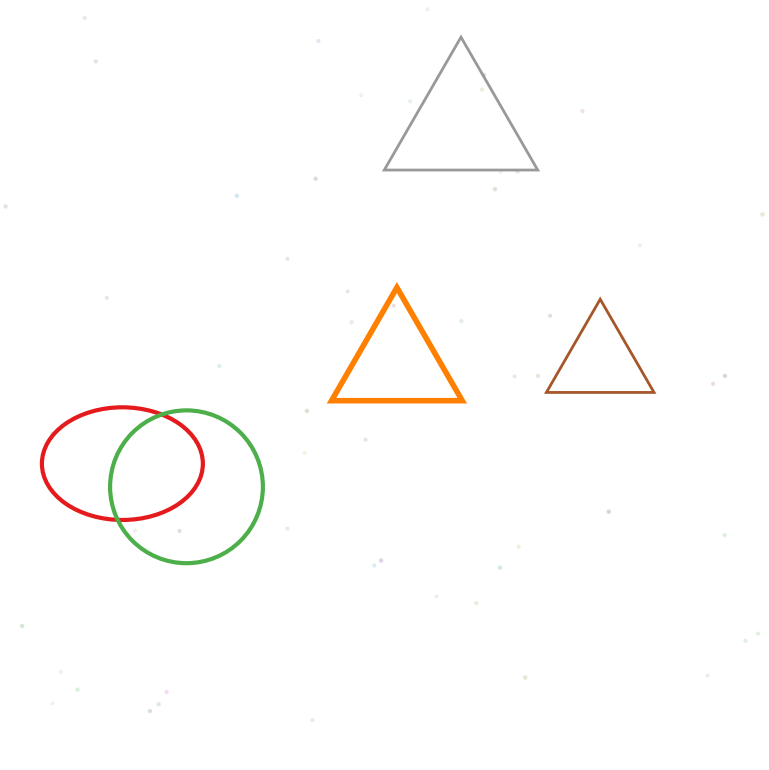[{"shape": "oval", "thickness": 1.5, "radius": 0.52, "center": [0.159, 0.398]}, {"shape": "circle", "thickness": 1.5, "radius": 0.5, "center": [0.242, 0.368]}, {"shape": "triangle", "thickness": 2, "radius": 0.49, "center": [0.515, 0.529]}, {"shape": "triangle", "thickness": 1, "radius": 0.4, "center": [0.779, 0.531]}, {"shape": "triangle", "thickness": 1, "radius": 0.58, "center": [0.599, 0.837]}]